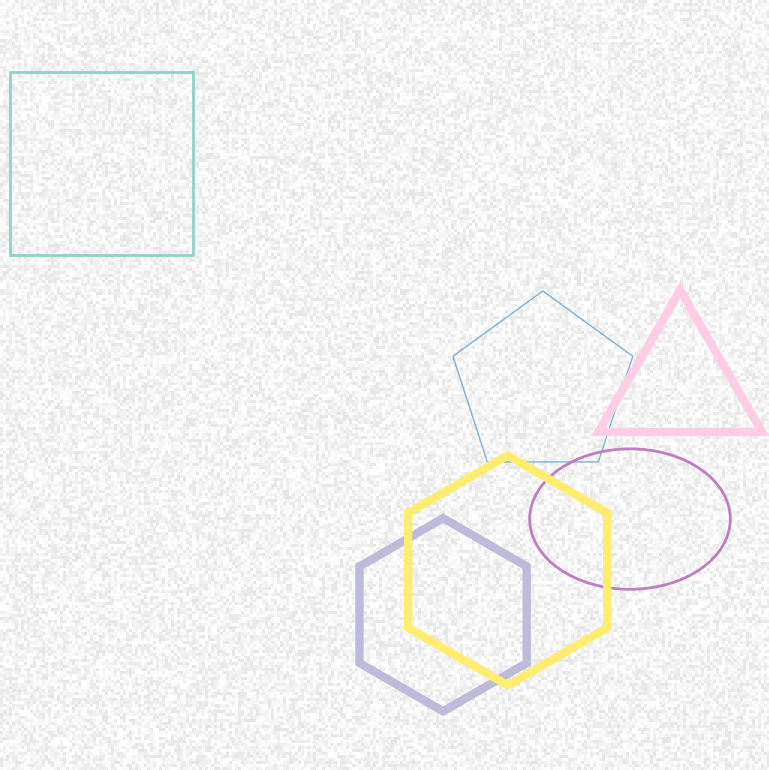[{"shape": "square", "thickness": 1, "radius": 0.59, "center": [0.132, 0.788]}, {"shape": "hexagon", "thickness": 3, "radius": 0.63, "center": [0.575, 0.202]}, {"shape": "pentagon", "thickness": 0.5, "radius": 0.61, "center": [0.705, 0.499]}, {"shape": "triangle", "thickness": 3, "radius": 0.61, "center": [0.883, 0.5]}, {"shape": "oval", "thickness": 1, "radius": 0.65, "center": [0.818, 0.326]}, {"shape": "hexagon", "thickness": 3, "radius": 0.75, "center": [0.659, 0.259]}]